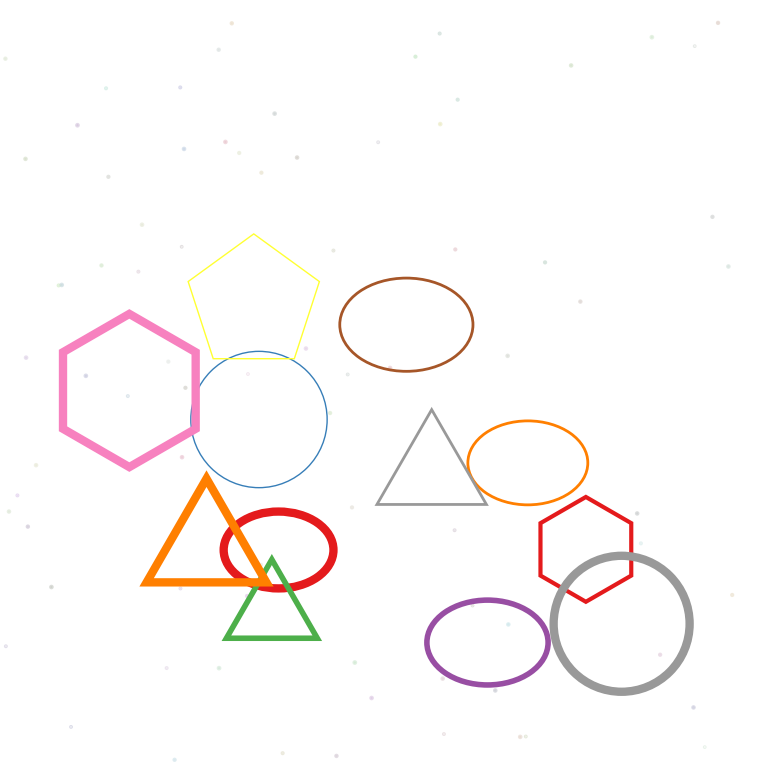[{"shape": "hexagon", "thickness": 1.5, "radius": 0.34, "center": [0.761, 0.287]}, {"shape": "oval", "thickness": 3, "radius": 0.36, "center": [0.362, 0.286]}, {"shape": "circle", "thickness": 0.5, "radius": 0.44, "center": [0.336, 0.455]}, {"shape": "triangle", "thickness": 2, "radius": 0.34, "center": [0.353, 0.205]}, {"shape": "oval", "thickness": 2, "radius": 0.39, "center": [0.633, 0.166]}, {"shape": "triangle", "thickness": 3, "radius": 0.45, "center": [0.268, 0.289]}, {"shape": "oval", "thickness": 1, "radius": 0.39, "center": [0.686, 0.399]}, {"shape": "pentagon", "thickness": 0.5, "radius": 0.45, "center": [0.33, 0.607]}, {"shape": "oval", "thickness": 1, "radius": 0.43, "center": [0.528, 0.578]}, {"shape": "hexagon", "thickness": 3, "radius": 0.5, "center": [0.168, 0.493]}, {"shape": "circle", "thickness": 3, "radius": 0.44, "center": [0.807, 0.19]}, {"shape": "triangle", "thickness": 1, "radius": 0.41, "center": [0.561, 0.386]}]